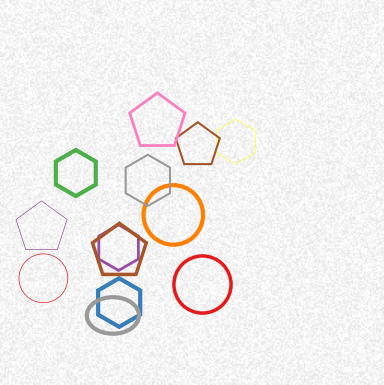[{"shape": "circle", "thickness": 2.5, "radius": 0.37, "center": [0.526, 0.261]}, {"shape": "circle", "thickness": 0.5, "radius": 0.32, "center": [0.113, 0.277]}, {"shape": "hexagon", "thickness": 3, "radius": 0.32, "center": [0.31, 0.214]}, {"shape": "hexagon", "thickness": 3, "radius": 0.3, "center": [0.197, 0.551]}, {"shape": "hexagon", "thickness": 2, "radius": 0.3, "center": [0.308, 0.357]}, {"shape": "pentagon", "thickness": 0.5, "radius": 0.35, "center": [0.108, 0.408]}, {"shape": "circle", "thickness": 3, "radius": 0.39, "center": [0.45, 0.442]}, {"shape": "hexagon", "thickness": 0.5, "radius": 0.29, "center": [0.612, 0.632]}, {"shape": "pentagon", "thickness": 1.5, "radius": 0.3, "center": [0.514, 0.622]}, {"shape": "pentagon", "thickness": 2.5, "radius": 0.37, "center": [0.31, 0.347]}, {"shape": "pentagon", "thickness": 2, "radius": 0.38, "center": [0.409, 0.683]}, {"shape": "oval", "thickness": 3, "radius": 0.34, "center": [0.293, 0.181]}, {"shape": "hexagon", "thickness": 1.5, "radius": 0.33, "center": [0.384, 0.532]}]